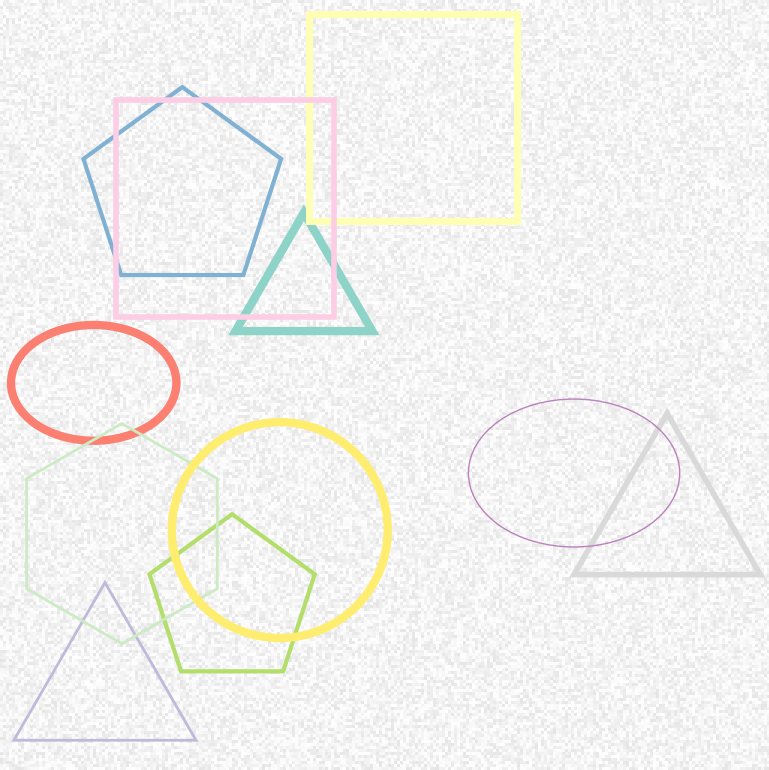[{"shape": "triangle", "thickness": 3, "radius": 0.51, "center": [0.395, 0.621]}, {"shape": "square", "thickness": 2.5, "radius": 0.67, "center": [0.536, 0.847]}, {"shape": "triangle", "thickness": 1, "radius": 0.68, "center": [0.136, 0.107]}, {"shape": "oval", "thickness": 3, "radius": 0.54, "center": [0.122, 0.503]}, {"shape": "pentagon", "thickness": 1.5, "radius": 0.67, "center": [0.237, 0.752]}, {"shape": "pentagon", "thickness": 1.5, "radius": 0.56, "center": [0.301, 0.219]}, {"shape": "square", "thickness": 2, "radius": 0.71, "center": [0.292, 0.729]}, {"shape": "triangle", "thickness": 2, "radius": 0.7, "center": [0.866, 0.324]}, {"shape": "oval", "thickness": 0.5, "radius": 0.69, "center": [0.746, 0.386]}, {"shape": "hexagon", "thickness": 1, "radius": 0.71, "center": [0.158, 0.307]}, {"shape": "circle", "thickness": 3, "radius": 0.7, "center": [0.363, 0.312]}]